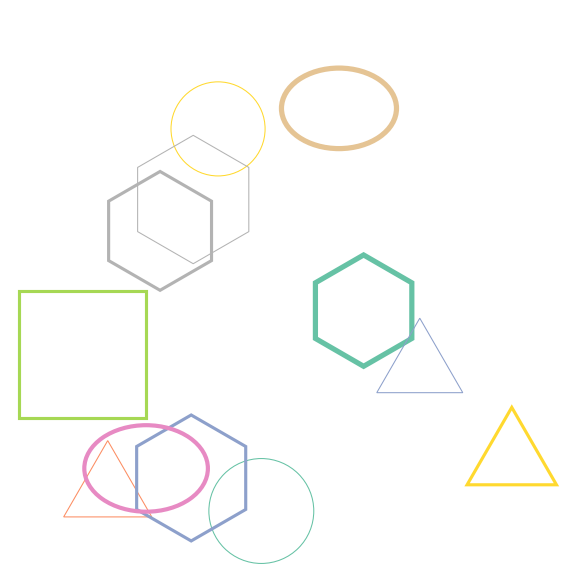[{"shape": "hexagon", "thickness": 2.5, "radius": 0.48, "center": [0.63, 0.461]}, {"shape": "circle", "thickness": 0.5, "radius": 0.45, "center": [0.453, 0.114]}, {"shape": "triangle", "thickness": 0.5, "radius": 0.44, "center": [0.187, 0.148]}, {"shape": "triangle", "thickness": 0.5, "radius": 0.43, "center": [0.727, 0.362]}, {"shape": "hexagon", "thickness": 1.5, "radius": 0.55, "center": [0.331, 0.171]}, {"shape": "oval", "thickness": 2, "radius": 0.53, "center": [0.253, 0.188]}, {"shape": "square", "thickness": 1.5, "radius": 0.55, "center": [0.143, 0.386]}, {"shape": "triangle", "thickness": 1.5, "radius": 0.45, "center": [0.886, 0.204]}, {"shape": "circle", "thickness": 0.5, "radius": 0.41, "center": [0.378, 0.776]}, {"shape": "oval", "thickness": 2.5, "radius": 0.5, "center": [0.587, 0.812]}, {"shape": "hexagon", "thickness": 0.5, "radius": 0.56, "center": [0.335, 0.654]}, {"shape": "hexagon", "thickness": 1.5, "radius": 0.51, "center": [0.277, 0.599]}]